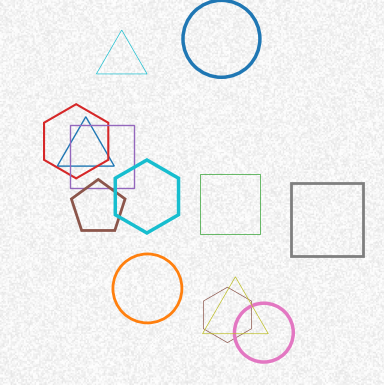[{"shape": "triangle", "thickness": 1, "radius": 0.43, "center": [0.223, 0.611]}, {"shape": "circle", "thickness": 2.5, "radius": 0.5, "center": [0.575, 0.899]}, {"shape": "circle", "thickness": 2, "radius": 0.45, "center": [0.383, 0.251]}, {"shape": "square", "thickness": 0.5, "radius": 0.39, "center": [0.598, 0.471]}, {"shape": "hexagon", "thickness": 1.5, "radius": 0.48, "center": [0.198, 0.633]}, {"shape": "square", "thickness": 1, "radius": 0.41, "center": [0.265, 0.594]}, {"shape": "pentagon", "thickness": 2, "radius": 0.37, "center": [0.255, 0.461]}, {"shape": "hexagon", "thickness": 0.5, "radius": 0.36, "center": [0.591, 0.182]}, {"shape": "circle", "thickness": 2.5, "radius": 0.38, "center": [0.685, 0.136]}, {"shape": "square", "thickness": 2, "radius": 0.47, "center": [0.85, 0.43]}, {"shape": "triangle", "thickness": 0.5, "radius": 0.49, "center": [0.611, 0.182]}, {"shape": "triangle", "thickness": 0.5, "radius": 0.38, "center": [0.316, 0.846]}, {"shape": "hexagon", "thickness": 2.5, "radius": 0.47, "center": [0.382, 0.49]}]